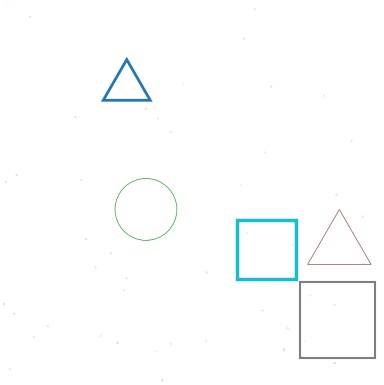[{"shape": "triangle", "thickness": 2, "radius": 0.35, "center": [0.329, 0.775]}, {"shape": "circle", "thickness": 0.5, "radius": 0.4, "center": [0.379, 0.456]}, {"shape": "triangle", "thickness": 0.5, "radius": 0.48, "center": [0.881, 0.361]}, {"shape": "square", "thickness": 1.5, "radius": 0.49, "center": [0.876, 0.169]}, {"shape": "square", "thickness": 2.5, "radius": 0.38, "center": [0.692, 0.352]}]